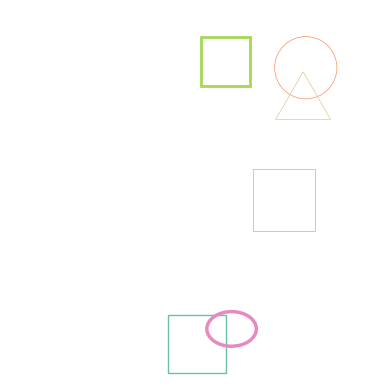[{"shape": "square", "thickness": 1, "radius": 0.38, "center": [0.511, 0.106]}, {"shape": "circle", "thickness": 0.5, "radius": 0.4, "center": [0.794, 0.824]}, {"shape": "oval", "thickness": 2.5, "radius": 0.32, "center": [0.602, 0.146]}, {"shape": "square", "thickness": 2, "radius": 0.32, "center": [0.585, 0.84]}, {"shape": "triangle", "thickness": 0.5, "radius": 0.41, "center": [0.787, 0.731]}, {"shape": "square", "thickness": 0.5, "radius": 0.4, "center": [0.737, 0.481]}]